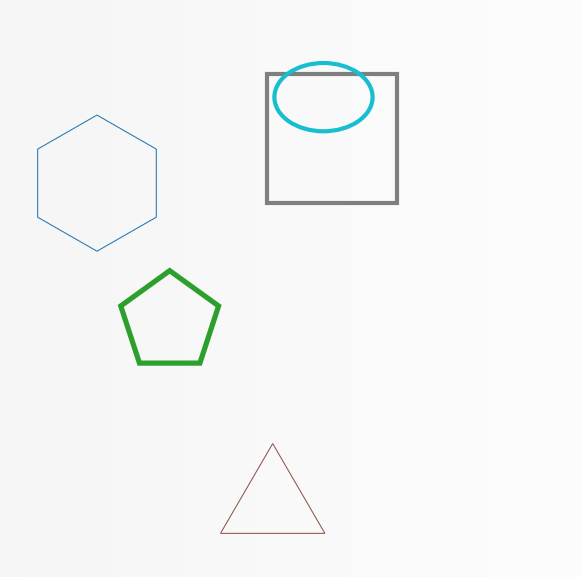[{"shape": "hexagon", "thickness": 0.5, "radius": 0.59, "center": [0.167, 0.682]}, {"shape": "pentagon", "thickness": 2.5, "radius": 0.44, "center": [0.292, 0.442]}, {"shape": "triangle", "thickness": 0.5, "radius": 0.52, "center": [0.469, 0.127]}, {"shape": "square", "thickness": 2, "radius": 0.56, "center": [0.572, 0.76]}, {"shape": "oval", "thickness": 2, "radius": 0.42, "center": [0.557, 0.831]}]